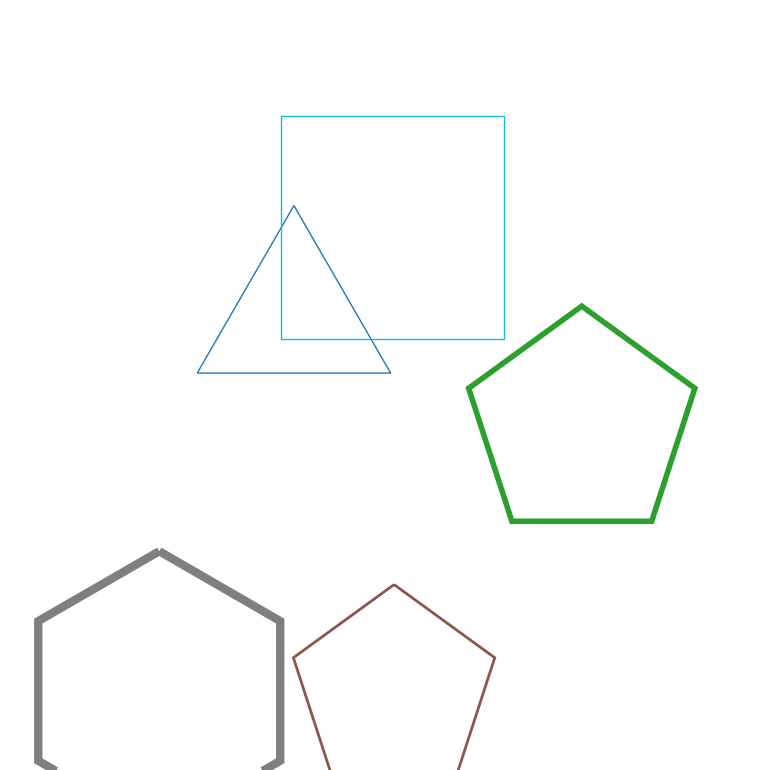[{"shape": "triangle", "thickness": 0.5, "radius": 0.73, "center": [0.382, 0.588]}, {"shape": "pentagon", "thickness": 2, "radius": 0.77, "center": [0.756, 0.448]}, {"shape": "pentagon", "thickness": 1, "radius": 0.69, "center": [0.512, 0.103]}, {"shape": "hexagon", "thickness": 3, "radius": 0.91, "center": [0.207, 0.103]}, {"shape": "square", "thickness": 0.5, "radius": 0.72, "center": [0.51, 0.705]}]